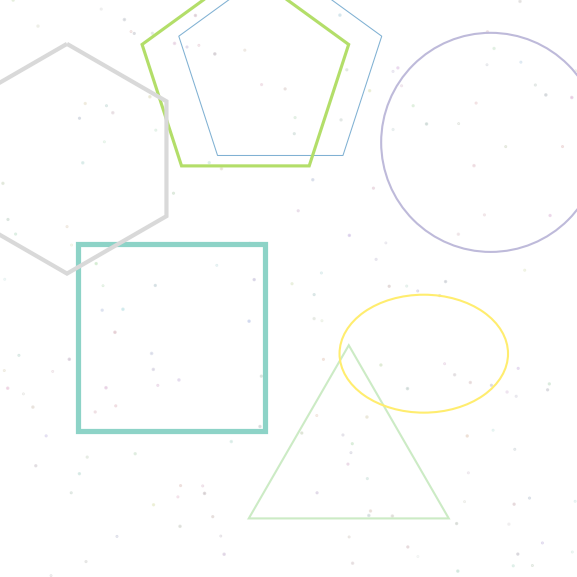[{"shape": "square", "thickness": 2.5, "radius": 0.81, "center": [0.297, 0.414]}, {"shape": "circle", "thickness": 1, "radius": 0.95, "center": [0.85, 0.753]}, {"shape": "pentagon", "thickness": 0.5, "radius": 0.92, "center": [0.485, 0.879]}, {"shape": "pentagon", "thickness": 1.5, "radius": 0.94, "center": [0.425, 0.864]}, {"shape": "hexagon", "thickness": 2, "radius": 0.99, "center": [0.116, 0.724]}, {"shape": "triangle", "thickness": 1, "radius": 1.0, "center": [0.604, 0.201]}, {"shape": "oval", "thickness": 1, "radius": 0.73, "center": [0.734, 0.387]}]